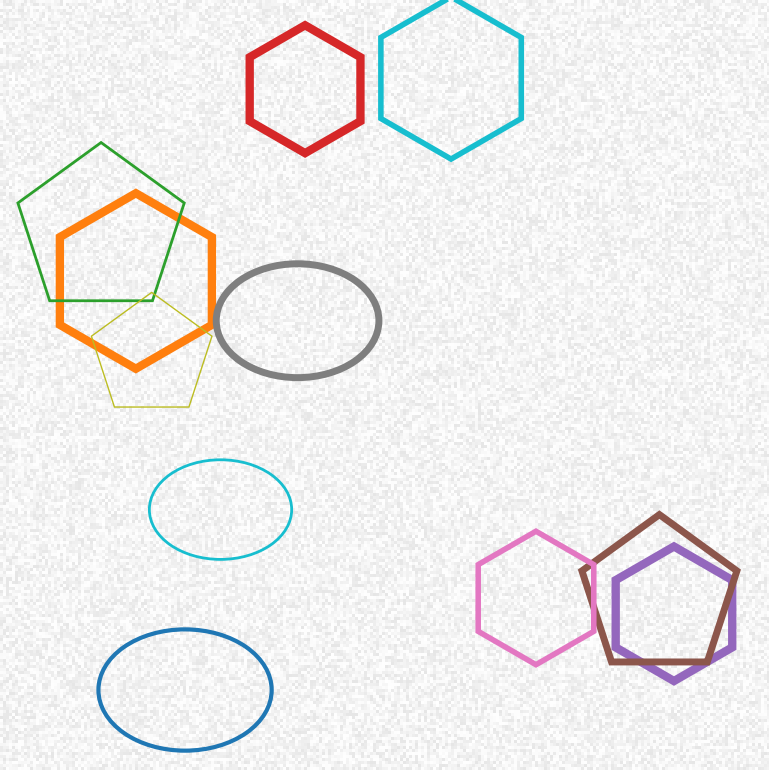[{"shape": "oval", "thickness": 1.5, "radius": 0.56, "center": [0.24, 0.104]}, {"shape": "hexagon", "thickness": 3, "radius": 0.57, "center": [0.176, 0.635]}, {"shape": "pentagon", "thickness": 1, "radius": 0.57, "center": [0.131, 0.701]}, {"shape": "hexagon", "thickness": 3, "radius": 0.42, "center": [0.396, 0.884]}, {"shape": "hexagon", "thickness": 3, "radius": 0.44, "center": [0.875, 0.203]}, {"shape": "pentagon", "thickness": 2.5, "radius": 0.53, "center": [0.856, 0.226]}, {"shape": "hexagon", "thickness": 2, "radius": 0.43, "center": [0.696, 0.223]}, {"shape": "oval", "thickness": 2.5, "radius": 0.53, "center": [0.386, 0.584]}, {"shape": "pentagon", "thickness": 0.5, "radius": 0.41, "center": [0.197, 0.538]}, {"shape": "oval", "thickness": 1, "radius": 0.46, "center": [0.286, 0.338]}, {"shape": "hexagon", "thickness": 2, "radius": 0.53, "center": [0.586, 0.899]}]